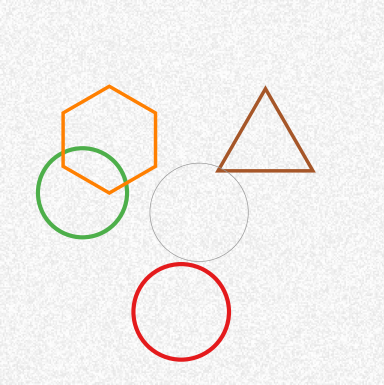[{"shape": "circle", "thickness": 3, "radius": 0.62, "center": [0.471, 0.19]}, {"shape": "circle", "thickness": 3, "radius": 0.58, "center": [0.214, 0.499]}, {"shape": "hexagon", "thickness": 2.5, "radius": 0.69, "center": [0.284, 0.637]}, {"shape": "triangle", "thickness": 2.5, "radius": 0.71, "center": [0.69, 0.627]}, {"shape": "circle", "thickness": 0.5, "radius": 0.64, "center": [0.517, 0.448]}]